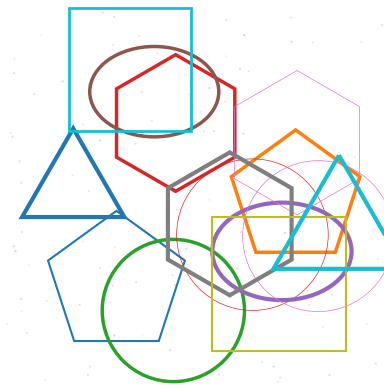[{"shape": "pentagon", "thickness": 1.5, "radius": 0.93, "center": [0.302, 0.265]}, {"shape": "triangle", "thickness": 3, "radius": 0.77, "center": [0.19, 0.513]}, {"shape": "pentagon", "thickness": 2.5, "radius": 0.88, "center": [0.768, 0.487]}, {"shape": "circle", "thickness": 2.5, "radius": 0.92, "center": [0.45, 0.193]}, {"shape": "hexagon", "thickness": 2.5, "radius": 0.89, "center": [0.456, 0.681]}, {"shape": "circle", "thickness": 0.5, "radius": 0.98, "center": [0.656, 0.39]}, {"shape": "oval", "thickness": 3, "radius": 0.9, "center": [0.732, 0.347]}, {"shape": "oval", "thickness": 2.5, "radius": 0.84, "center": [0.401, 0.762]}, {"shape": "circle", "thickness": 0.5, "radius": 0.98, "center": [0.826, 0.387]}, {"shape": "hexagon", "thickness": 0.5, "radius": 0.94, "center": [0.772, 0.629]}, {"shape": "hexagon", "thickness": 3, "radius": 0.93, "center": [0.597, 0.419]}, {"shape": "square", "thickness": 1.5, "radius": 0.87, "center": [0.726, 0.263]}, {"shape": "triangle", "thickness": 3, "radius": 0.98, "center": [0.88, 0.4]}, {"shape": "square", "thickness": 2, "radius": 0.8, "center": [0.337, 0.819]}]